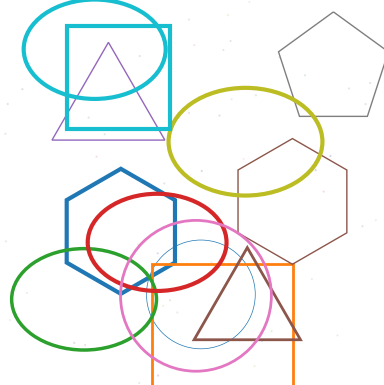[{"shape": "circle", "thickness": 0.5, "radius": 0.71, "center": [0.522, 0.235]}, {"shape": "hexagon", "thickness": 3, "radius": 0.81, "center": [0.314, 0.399]}, {"shape": "square", "thickness": 2, "radius": 0.91, "center": [0.578, 0.131]}, {"shape": "oval", "thickness": 2.5, "radius": 0.94, "center": [0.218, 0.223]}, {"shape": "oval", "thickness": 3, "radius": 0.9, "center": [0.408, 0.37]}, {"shape": "triangle", "thickness": 1, "radius": 0.85, "center": [0.282, 0.721]}, {"shape": "hexagon", "thickness": 1, "radius": 0.82, "center": [0.76, 0.477]}, {"shape": "triangle", "thickness": 2, "radius": 0.8, "center": [0.642, 0.197]}, {"shape": "circle", "thickness": 2, "radius": 0.98, "center": [0.509, 0.232]}, {"shape": "pentagon", "thickness": 1, "radius": 0.75, "center": [0.866, 0.819]}, {"shape": "oval", "thickness": 3, "radius": 1.0, "center": [0.638, 0.632]}, {"shape": "oval", "thickness": 3, "radius": 0.92, "center": [0.246, 0.872]}, {"shape": "square", "thickness": 3, "radius": 0.67, "center": [0.309, 0.799]}]